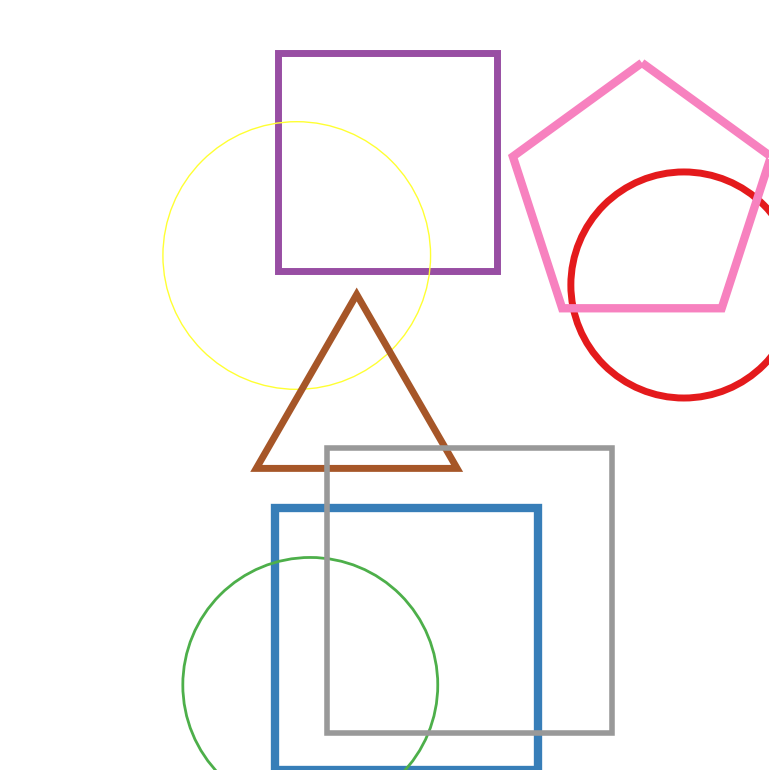[{"shape": "circle", "thickness": 2.5, "radius": 0.73, "center": [0.888, 0.63]}, {"shape": "square", "thickness": 3, "radius": 0.85, "center": [0.528, 0.17]}, {"shape": "circle", "thickness": 1, "radius": 0.83, "center": [0.403, 0.11]}, {"shape": "square", "thickness": 2.5, "radius": 0.71, "center": [0.503, 0.79]}, {"shape": "circle", "thickness": 0.5, "radius": 0.87, "center": [0.385, 0.668]}, {"shape": "triangle", "thickness": 2.5, "radius": 0.75, "center": [0.463, 0.467]}, {"shape": "pentagon", "thickness": 3, "radius": 0.88, "center": [0.834, 0.742]}, {"shape": "square", "thickness": 2, "radius": 0.93, "center": [0.61, 0.233]}]